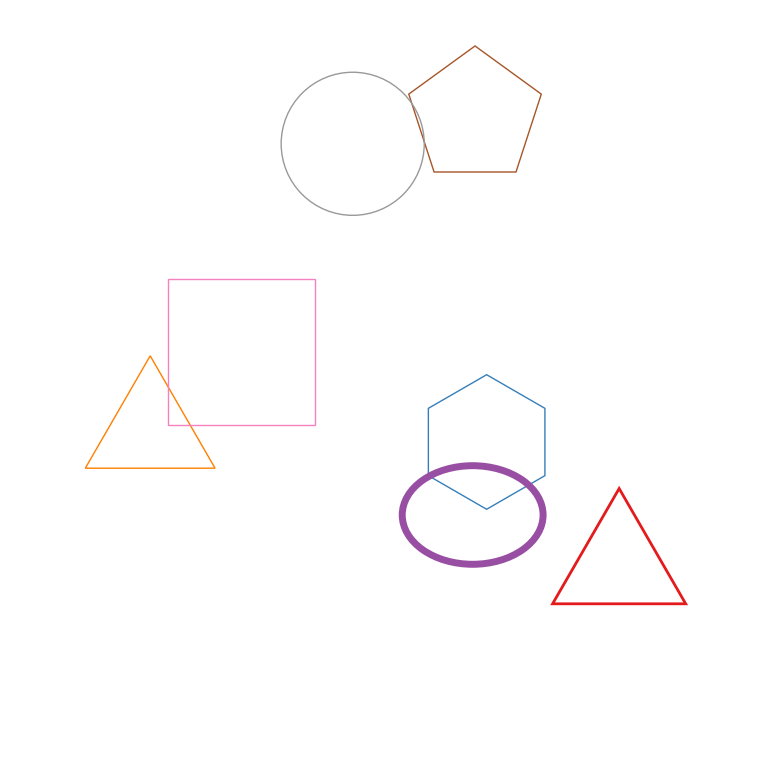[{"shape": "triangle", "thickness": 1, "radius": 0.5, "center": [0.804, 0.266]}, {"shape": "hexagon", "thickness": 0.5, "radius": 0.44, "center": [0.632, 0.426]}, {"shape": "oval", "thickness": 2.5, "radius": 0.46, "center": [0.614, 0.331]}, {"shape": "triangle", "thickness": 0.5, "radius": 0.49, "center": [0.195, 0.441]}, {"shape": "pentagon", "thickness": 0.5, "radius": 0.45, "center": [0.617, 0.85]}, {"shape": "square", "thickness": 0.5, "radius": 0.48, "center": [0.314, 0.543]}, {"shape": "circle", "thickness": 0.5, "radius": 0.46, "center": [0.458, 0.813]}]